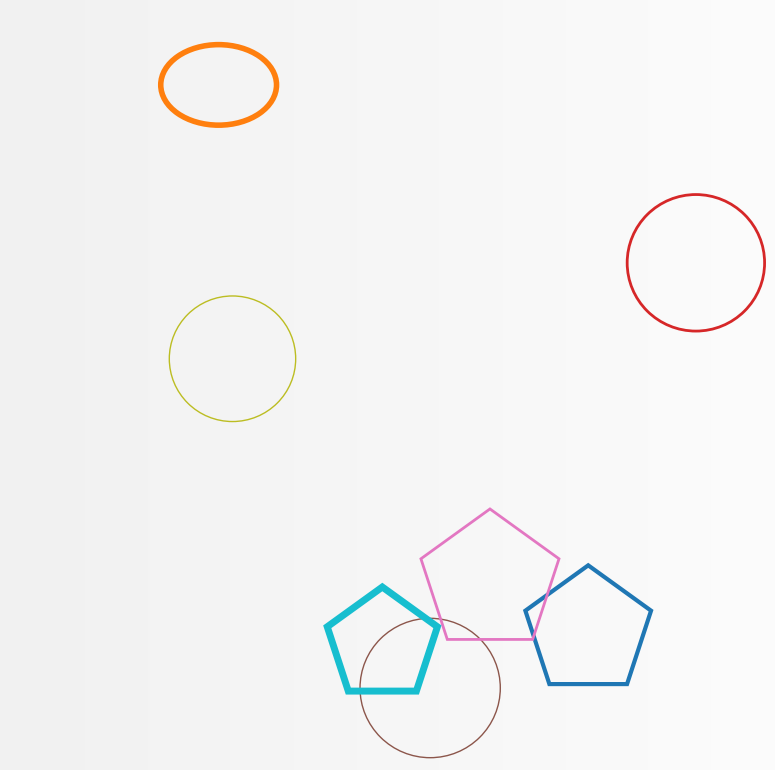[{"shape": "pentagon", "thickness": 1.5, "radius": 0.43, "center": [0.759, 0.181]}, {"shape": "oval", "thickness": 2, "radius": 0.37, "center": [0.282, 0.89]}, {"shape": "circle", "thickness": 1, "radius": 0.44, "center": [0.898, 0.659]}, {"shape": "circle", "thickness": 0.5, "radius": 0.45, "center": [0.555, 0.106]}, {"shape": "pentagon", "thickness": 1, "radius": 0.47, "center": [0.632, 0.245]}, {"shape": "circle", "thickness": 0.5, "radius": 0.41, "center": [0.3, 0.534]}, {"shape": "pentagon", "thickness": 2.5, "radius": 0.37, "center": [0.493, 0.163]}]